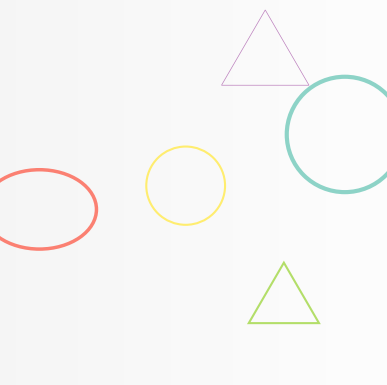[{"shape": "circle", "thickness": 3, "radius": 0.75, "center": [0.89, 0.651]}, {"shape": "oval", "thickness": 2.5, "radius": 0.74, "center": [0.102, 0.456]}, {"shape": "triangle", "thickness": 1.5, "radius": 0.52, "center": [0.733, 0.213]}, {"shape": "triangle", "thickness": 0.5, "radius": 0.65, "center": [0.685, 0.844]}, {"shape": "circle", "thickness": 1.5, "radius": 0.51, "center": [0.479, 0.518]}]